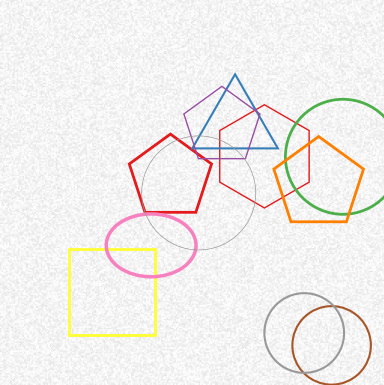[{"shape": "hexagon", "thickness": 1, "radius": 0.67, "center": [0.687, 0.594]}, {"shape": "pentagon", "thickness": 2, "radius": 0.56, "center": [0.443, 0.539]}, {"shape": "triangle", "thickness": 1.5, "radius": 0.64, "center": [0.611, 0.679]}, {"shape": "circle", "thickness": 2, "radius": 0.75, "center": [0.891, 0.593]}, {"shape": "pentagon", "thickness": 1, "radius": 0.52, "center": [0.576, 0.672]}, {"shape": "pentagon", "thickness": 2, "radius": 0.61, "center": [0.828, 0.523]}, {"shape": "square", "thickness": 2, "radius": 0.56, "center": [0.291, 0.241]}, {"shape": "circle", "thickness": 1.5, "radius": 0.51, "center": [0.861, 0.103]}, {"shape": "oval", "thickness": 2.5, "radius": 0.58, "center": [0.393, 0.363]}, {"shape": "circle", "thickness": 0.5, "radius": 0.74, "center": [0.516, 0.499]}, {"shape": "circle", "thickness": 1.5, "radius": 0.52, "center": [0.79, 0.135]}]